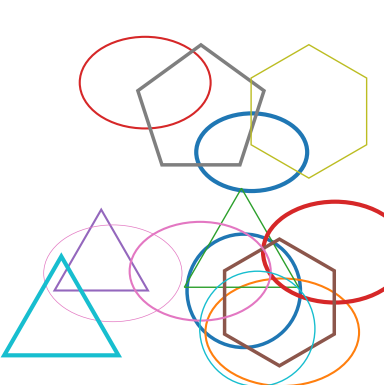[{"shape": "circle", "thickness": 2.5, "radius": 0.74, "center": [0.633, 0.245]}, {"shape": "oval", "thickness": 3, "radius": 0.72, "center": [0.654, 0.605]}, {"shape": "oval", "thickness": 1.5, "radius": 1.0, "center": [0.733, 0.137]}, {"shape": "triangle", "thickness": 1, "radius": 0.86, "center": [0.627, 0.34]}, {"shape": "oval", "thickness": 3, "radius": 0.94, "center": [0.87, 0.345]}, {"shape": "oval", "thickness": 1.5, "radius": 0.85, "center": [0.377, 0.785]}, {"shape": "triangle", "thickness": 1.5, "radius": 0.7, "center": [0.263, 0.315]}, {"shape": "hexagon", "thickness": 2.5, "radius": 0.82, "center": [0.726, 0.214]}, {"shape": "oval", "thickness": 1.5, "radius": 0.92, "center": [0.52, 0.296]}, {"shape": "oval", "thickness": 0.5, "radius": 0.9, "center": [0.293, 0.29]}, {"shape": "pentagon", "thickness": 2.5, "radius": 0.86, "center": [0.522, 0.711]}, {"shape": "hexagon", "thickness": 1, "radius": 0.87, "center": [0.802, 0.711]}, {"shape": "triangle", "thickness": 3, "radius": 0.86, "center": [0.159, 0.163]}, {"shape": "circle", "thickness": 1, "radius": 0.75, "center": [0.668, 0.146]}]